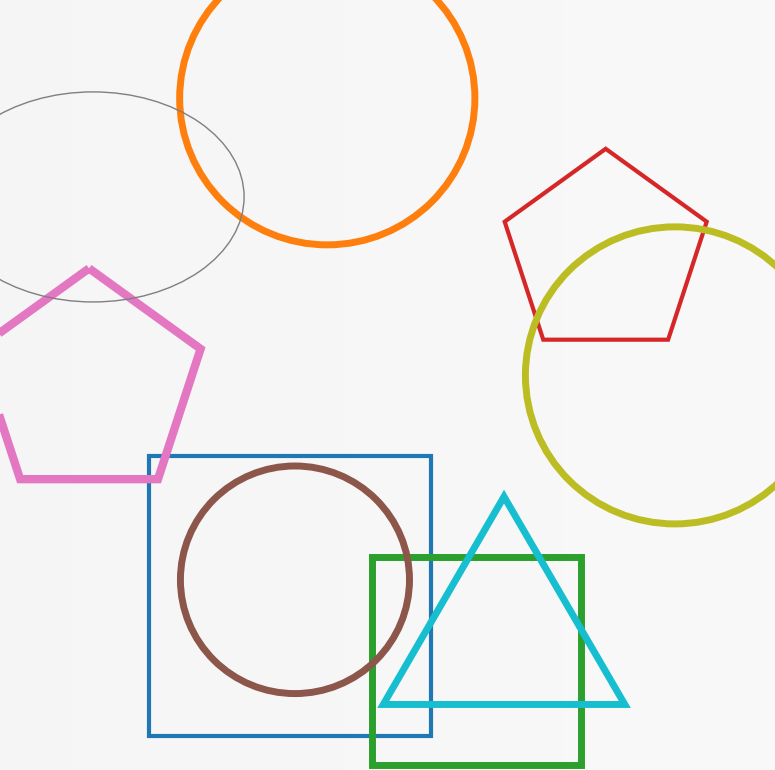[{"shape": "square", "thickness": 1.5, "radius": 0.91, "center": [0.374, 0.226]}, {"shape": "circle", "thickness": 2.5, "radius": 0.95, "center": [0.422, 0.872]}, {"shape": "square", "thickness": 2.5, "radius": 0.68, "center": [0.615, 0.141]}, {"shape": "pentagon", "thickness": 1.5, "radius": 0.69, "center": [0.782, 0.67]}, {"shape": "circle", "thickness": 2.5, "radius": 0.74, "center": [0.381, 0.247]}, {"shape": "pentagon", "thickness": 3, "radius": 0.76, "center": [0.115, 0.5]}, {"shape": "oval", "thickness": 0.5, "radius": 0.97, "center": [0.12, 0.744]}, {"shape": "circle", "thickness": 2.5, "radius": 0.96, "center": [0.871, 0.512]}, {"shape": "triangle", "thickness": 2.5, "radius": 0.9, "center": [0.65, 0.175]}]